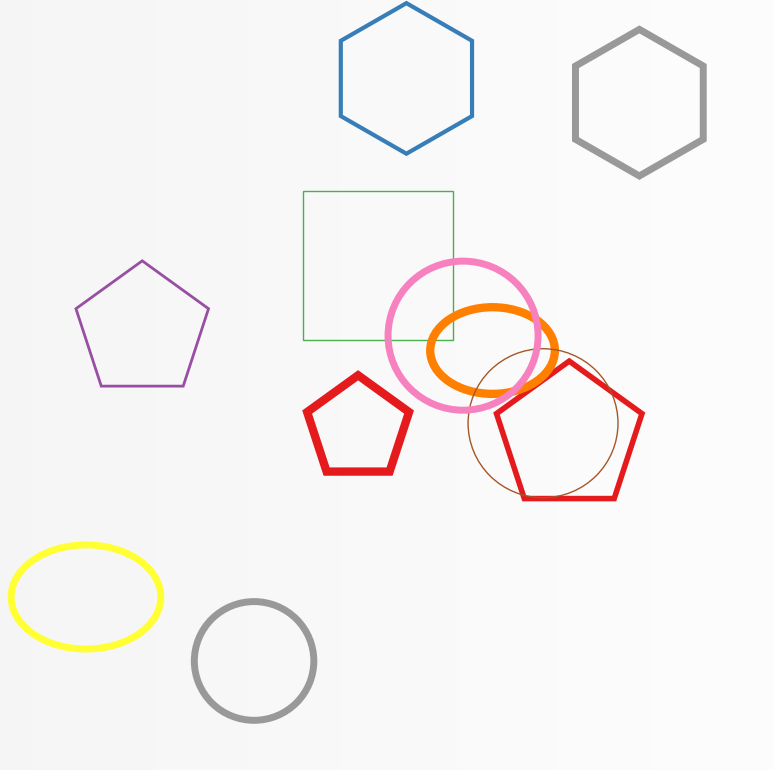[{"shape": "pentagon", "thickness": 2, "radius": 0.49, "center": [0.735, 0.432]}, {"shape": "pentagon", "thickness": 3, "radius": 0.35, "center": [0.462, 0.443]}, {"shape": "hexagon", "thickness": 1.5, "radius": 0.49, "center": [0.524, 0.898]}, {"shape": "square", "thickness": 0.5, "radius": 0.48, "center": [0.488, 0.655]}, {"shape": "pentagon", "thickness": 1, "radius": 0.45, "center": [0.184, 0.571]}, {"shape": "oval", "thickness": 3, "radius": 0.4, "center": [0.636, 0.545]}, {"shape": "oval", "thickness": 2.5, "radius": 0.48, "center": [0.111, 0.225]}, {"shape": "circle", "thickness": 0.5, "radius": 0.48, "center": [0.701, 0.45]}, {"shape": "circle", "thickness": 2.5, "radius": 0.48, "center": [0.597, 0.564]}, {"shape": "hexagon", "thickness": 2.5, "radius": 0.48, "center": [0.825, 0.867]}, {"shape": "circle", "thickness": 2.5, "radius": 0.39, "center": [0.328, 0.142]}]